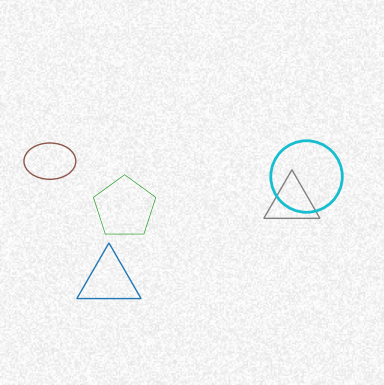[{"shape": "triangle", "thickness": 1, "radius": 0.48, "center": [0.283, 0.273]}, {"shape": "pentagon", "thickness": 0.5, "radius": 0.43, "center": [0.324, 0.461]}, {"shape": "oval", "thickness": 1, "radius": 0.34, "center": [0.13, 0.581]}, {"shape": "triangle", "thickness": 1, "radius": 0.42, "center": [0.758, 0.475]}, {"shape": "circle", "thickness": 2, "radius": 0.46, "center": [0.796, 0.541]}]